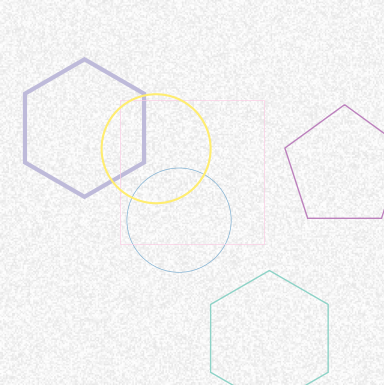[{"shape": "hexagon", "thickness": 1, "radius": 0.88, "center": [0.7, 0.121]}, {"shape": "hexagon", "thickness": 3, "radius": 0.89, "center": [0.22, 0.667]}, {"shape": "circle", "thickness": 0.5, "radius": 0.68, "center": [0.465, 0.428]}, {"shape": "square", "thickness": 0.5, "radius": 0.94, "center": [0.499, 0.553]}, {"shape": "pentagon", "thickness": 1, "radius": 0.82, "center": [0.895, 0.565]}, {"shape": "circle", "thickness": 1.5, "radius": 0.71, "center": [0.405, 0.614]}]